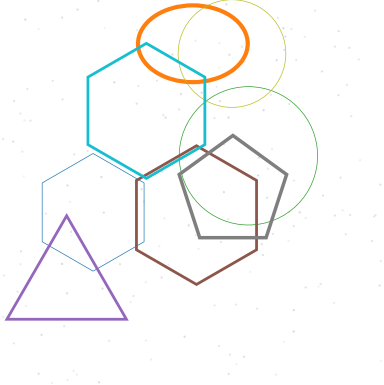[{"shape": "hexagon", "thickness": 0.5, "radius": 0.76, "center": [0.242, 0.449]}, {"shape": "oval", "thickness": 3, "radius": 0.71, "center": [0.501, 0.886]}, {"shape": "circle", "thickness": 0.5, "radius": 0.9, "center": [0.645, 0.595]}, {"shape": "triangle", "thickness": 2, "radius": 0.9, "center": [0.173, 0.26]}, {"shape": "hexagon", "thickness": 2, "radius": 0.9, "center": [0.51, 0.441]}, {"shape": "pentagon", "thickness": 2.5, "radius": 0.73, "center": [0.605, 0.501]}, {"shape": "circle", "thickness": 0.5, "radius": 0.7, "center": [0.603, 0.861]}, {"shape": "hexagon", "thickness": 2, "radius": 0.88, "center": [0.38, 0.712]}]